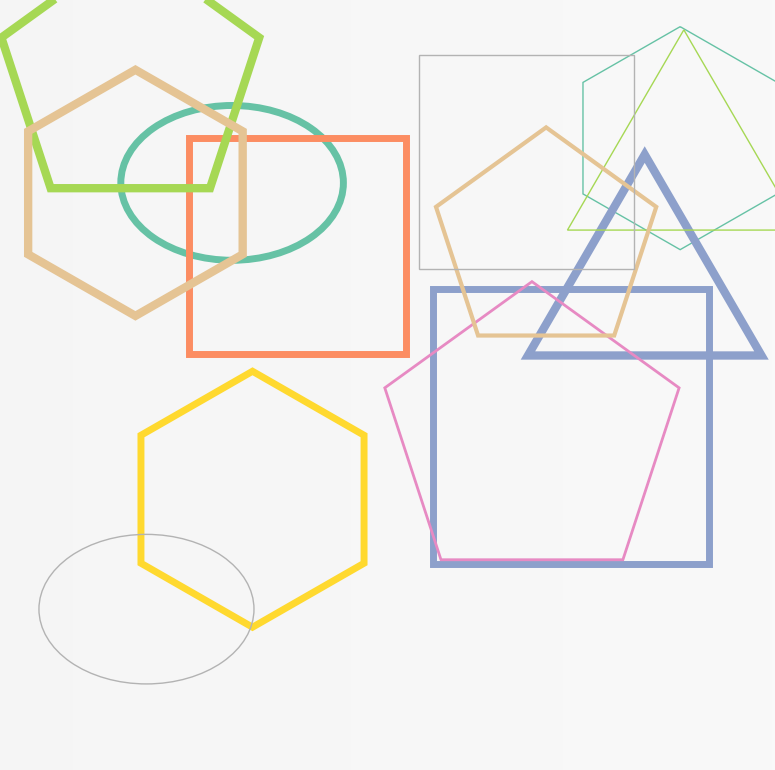[{"shape": "oval", "thickness": 2.5, "radius": 0.72, "center": [0.299, 0.762]}, {"shape": "hexagon", "thickness": 0.5, "radius": 0.72, "center": [0.878, 0.821]}, {"shape": "square", "thickness": 2.5, "radius": 0.7, "center": [0.383, 0.681]}, {"shape": "triangle", "thickness": 3, "radius": 0.87, "center": [0.832, 0.625]}, {"shape": "square", "thickness": 2.5, "radius": 0.89, "center": [0.737, 0.446]}, {"shape": "pentagon", "thickness": 1, "radius": 1.0, "center": [0.686, 0.435]}, {"shape": "triangle", "thickness": 0.5, "radius": 0.87, "center": [0.882, 0.788]}, {"shape": "pentagon", "thickness": 3, "radius": 0.87, "center": [0.168, 0.897]}, {"shape": "hexagon", "thickness": 2.5, "radius": 0.83, "center": [0.326, 0.352]}, {"shape": "hexagon", "thickness": 3, "radius": 0.8, "center": [0.175, 0.75]}, {"shape": "pentagon", "thickness": 1.5, "radius": 0.75, "center": [0.705, 0.685]}, {"shape": "oval", "thickness": 0.5, "radius": 0.69, "center": [0.189, 0.209]}, {"shape": "square", "thickness": 0.5, "radius": 0.69, "center": [0.679, 0.79]}]